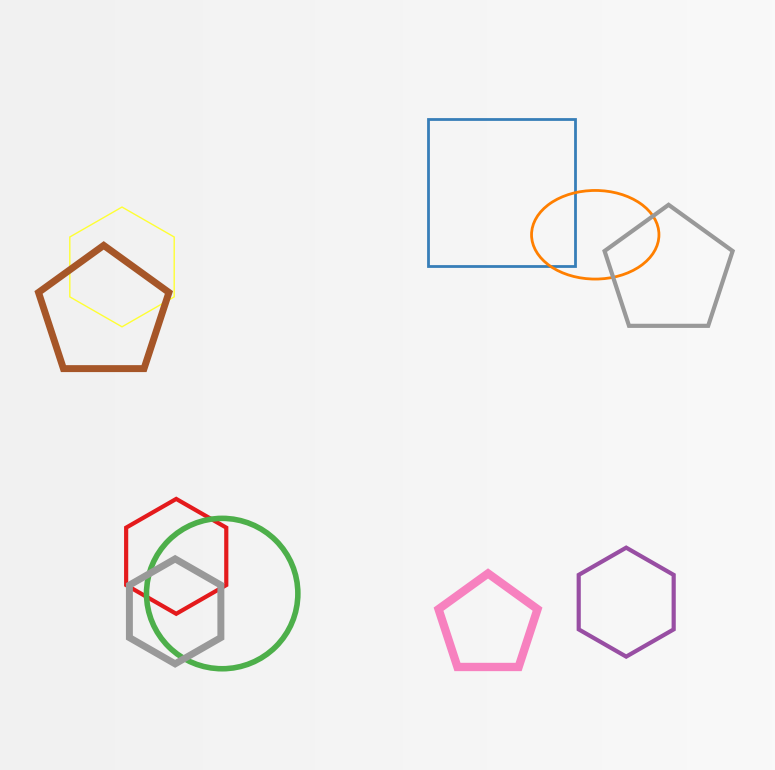[{"shape": "hexagon", "thickness": 1.5, "radius": 0.37, "center": [0.227, 0.277]}, {"shape": "square", "thickness": 1, "radius": 0.48, "center": [0.647, 0.75]}, {"shape": "circle", "thickness": 2, "radius": 0.49, "center": [0.287, 0.229]}, {"shape": "hexagon", "thickness": 1.5, "radius": 0.35, "center": [0.808, 0.218]}, {"shape": "oval", "thickness": 1, "radius": 0.41, "center": [0.768, 0.695]}, {"shape": "hexagon", "thickness": 0.5, "radius": 0.39, "center": [0.157, 0.653]}, {"shape": "pentagon", "thickness": 2.5, "radius": 0.44, "center": [0.134, 0.593]}, {"shape": "pentagon", "thickness": 3, "radius": 0.34, "center": [0.63, 0.188]}, {"shape": "hexagon", "thickness": 2.5, "radius": 0.34, "center": [0.226, 0.206]}, {"shape": "pentagon", "thickness": 1.5, "radius": 0.43, "center": [0.863, 0.647]}]